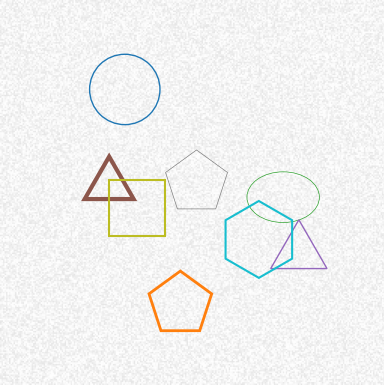[{"shape": "circle", "thickness": 1, "radius": 0.46, "center": [0.324, 0.768]}, {"shape": "pentagon", "thickness": 2, "radius": 0.43, "center": [0.468, 0.21]}, {"shape": "oval", "thickness": 0.5, "radius": 0.47, "center": [0.735, 0.488]}, {"shape": "triangle", "thickness": 1, "radius": 0.42, "center": [0.776, 0.345]}, {"shape": "triangle", "thickness": 3, "radius": 0.37, "center": [0.284, 0.52]}, {"shape": "pentagon", "thickness": 0.5, "radius": 0.42, "center": [0.511, 0.526]}, {"shape": "square", "thickness": 1.5, "radius": 0.36, "center": [0.357, 0.459]}, {"shape": "hexagon", "thickness": 1.5, "radius": 0.5, "center": [0.672, 0.378]}]